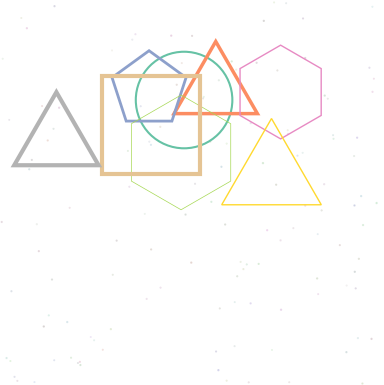[{"shape": "circle", "thickness": 1.5, "radius": 0.63, "center": [0.478, 0.74]}, {"shape": "triangle", "thickness": 2.5, "radius": 0.62, "center": [0.56, 0.767]}, {"shape": "pentagon", "thickness": 2, "radius": 0.51, "center": [0.387, 0.767]}, {"shape": "hexagon", "thickness": 1, "radius": 0.61, "center": [0.729, 0.761]}, {"shape": "hexagon", "thickness": 0.5, "radius": 0.75, "center": [0.47, 0.604]}, {"shape": "triangle", "thickness": 1, "radius": 0.75, "center": [0.705, 0.543]}, {"shape": "square", "thickness": 3, "radius": 0.64, "center": [0.391, 0.676]}, {"shape": "triangle", "thickness": 3, "radius": 0.63, "center": [0.146, 0.634]}]